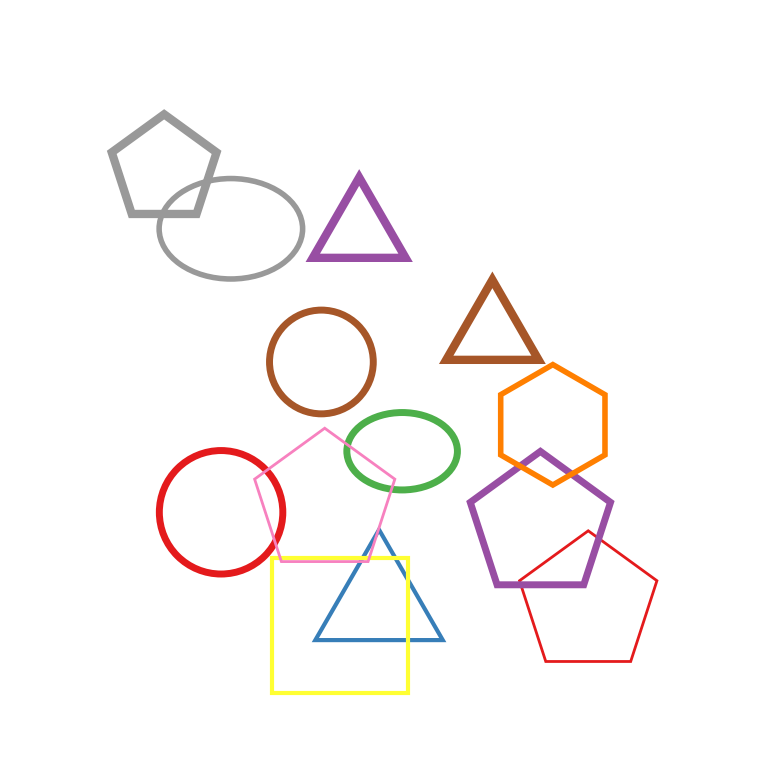[{"shape": "circle", "thickness": 2.5, "radius": 0.4, "center": [0.287, 0.335]}, {"shape": "pentagon", "thickness": 1, "radius": 0.47, "center": [0.764, 0.217]}, {"shape": "triangle", "thickness": 1.5, "radius": 0.48, "center": [0.492, 0.216]}, {"shape": "oval", "thickness": 2.5, "radius": 0.36, "center": [0.522, 0.414]}, {"shape": "pentagon", "thickness": 2.5, "radius": 0.48, "center": [0.702, 0.318]}, {"shape": "triangle", "thickness": 3, "radius": 0.35, "center": [0.466, 0.7]}, {"shape": "hexagon", "thickness": 2, "radius": 0.39, "center": [0.718, 0.448]}, {"shape": "square", "thickness": 1.5, "radius": 0.44, "center": [0.441, 0.188]}, {"shape": "triangle", "thickness": 3, "radius": 0.35, "center": [0.639, 0.567]}, {"shape": "circle", "thickness": 2.5, "radius": 0.34, "center": [0.417, 0.53]}, {"shape": "pentagon", "thickness": 1, "radius": 0.48, "center": [0.422, 0.348]}, {"shape": "pentagon", "thickness": 3, "radius": 0.36, "center": [0.213, 0.78]}, {"shape": "oval", "thickness": 2, "radius": 0.47, "center": [0.3, 0.703]}]